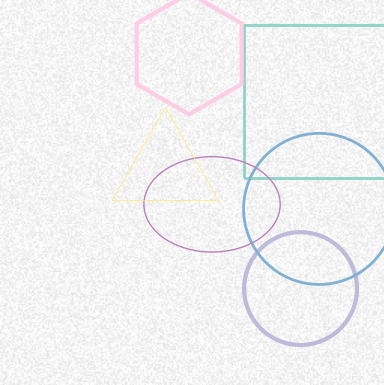[{"shape": "square", "thickness": 2, "radius": 0.99, "center": [0.832, 0.736]}, {"shape": "circle", "thickness": 3, "radius": 0.73, "center": [0.781, 0.25]}, {"shape": "circle", "thickness": 2, "radius": 0.98, "center": [0.829, 0.457]}, {"shape": "hexagon", "thickness": 3, "radius": 0.79, "center": [0.491, 0.86]}, {"shape": "oval", "thickness": 1, "radius": 0.89, "center": [0.551, 0.469]}, {"shape": "triangle", "thickness": 0.5, "radius": 0.8, "center": [0.43, 0.559]}]